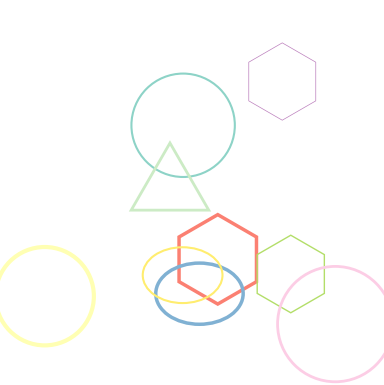[{"shape": "circle", "thickness": 1.5, "radius": 0.67, "center": [0.476, 0.675]}, {"shape": "circle", "thickness": 3, "radius": 0.64, "center": [0.116, 0.231]}, {"shape": "hexagon", "thickness": 2.5, "radius": 0.58, "center": [0.566, 0.326]}, {"shape": "oval", "thickness": 2.5, "radius": 0.57, "center": [0.518, 0.237]}, {"shape": "hexagon", "thickness": 1, "radius": 0.5, "center": [0.755, 0.288]}, {"shape": "circle", "thickness": 2, "radius": 0.75, "center": [0.871, 0.158]}, {"shape": "hexagon", "thickness": 0.5, "radius": 0.5, "center": [0.733, 0.788]}, {"shape": "triangle", "thickness": 2, "radius": 0.58, "center": [0.442, 0.512]}, {"shape": "oval", "thickness": 1.5, "radius": 0.52, "center": [0.474, 0.285]}]